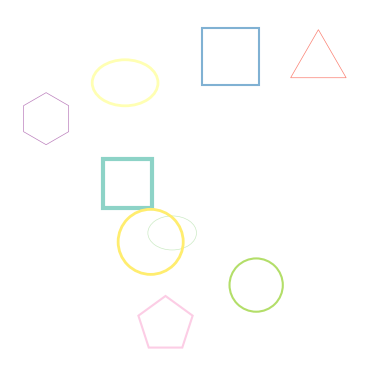[{"shape": "square", "thickness": 3, "radius": 0.32, "center": [0.331, 0.523]}, {"shape": "oval", "thickness": 2, "radius": 0.43, "center": [0.325, 0.785]}, {"shape": "triangle", "thickness": 0.5, "radius": 0.42, "center": [0.827, 0.84]}, {"shape": "square", "thickness": 1.5, "radius": 0.37, "center": [0.599, 0.852]}, {"shape": "circle", "thickness": 1.5, "radius": 0.35, "center": [0.665, 0.26]}, {"shape": "pentagon", "thickness": 1.5, "radius": 0.37, "center": [0.43, 0.157]}, {"shape": "hexagon", "thickness": 0.5, "radius": 0.34, "center": [0.12, 0.692]}, {"shape": "oval", "thickness": 0.5, "radius": 0.32, "center": [0.447, 0.395]}, {"shape": "circle", "thickness": 2, "radius": 0.42, "center": [0.391, 0.372]}]